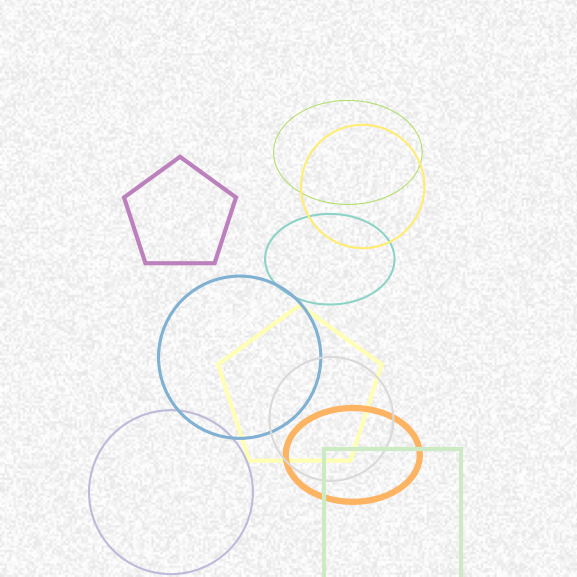[{"shape": "oval", "thickness": 1, "radius": 0.56, "center": [0.571, 0.55]}, {"shape": "pentagon", "thickness": 2, "radius": 0.74, "center": [0.519, 0.322]}, {"shape": "circle", "thickness": 1, "radius": 0.71, "center": [0.296, 0.147]}, {"shape": "circle", "thickness": 1.5, "radius": 0.7, "center": [0.415, 0.381]}, {"shape": "oval", "thickness": 3, "radius": 0.58, "center": [0.611, 0.211]}, {"shape": "oval", "thickness": 0.5, "radius": 0.64, "center": [0.602, 0.735]}, {"shape": "circle", "thickness": 1, "radius": 0.54, "center": [0.574, 0.274]}, {"shape": "pentagon", "thickness": 2, "radius": 0.51, "center": [0.312, 0.626]}, {"shape": "square", "thickness": 2, "radius": 0.59, "center": [0.68, 0.102]}, {"shape": "circle", "thickness": 1, "radius": 0.53, "center": [0.628, 0.676]}]